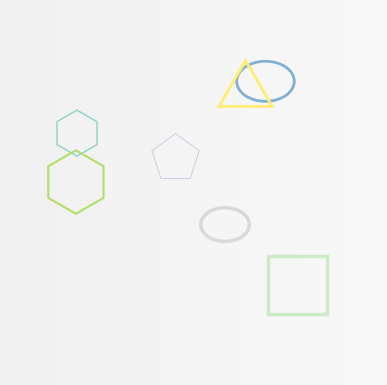[{"shape": "hexagon", "thickness": 1, "radius": 0.3, "center": [0.199, 0.654]}, {"shape": "pentagon", "thickness": 0.5, "radius": 0.32, "center": [0.453, 0.589]}, {"shape": "oval", "thickness": 2, "radius": 0.37, "center": [0.685, 0.789]}, {"shape": "hexagon", "thickness": 1.5, "radius": 0.41, "center": [0.196, 0.527]}, {"shape": "oval", "thickness": 2.5, "radius": 0.31, "center": [0.581, 0.417]}, {"shape": "square", "thickness": 2.5, "radius": 0.38, "center": [0.767, 0.259]}, {"shape": "triangle", "thickness": 2, "radius": 0.4, "center": [0.634, 0.763]}]